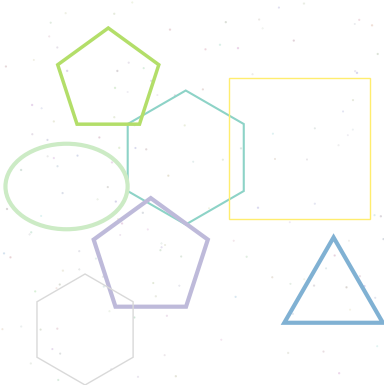[{"shape": "hexagon", "thickness": 1.5, "radius": 0.87, "center": [0.482, 0.591]}, {"shape": "pentagon", "thickness": 3, "radius": 0.78, "center": [0.392, 0.33]}, {"shape": "triangle", "thickness": 3, "radius": 0.74, "center": [0.866, 0.236]}, {"shape": "pentagon", "thickness": 2.5, "radius": 0.69, "center": [0.281, 0.789]}, {"shape": "hexagon", "thickness": 1, "radius": 0.72, "center": [0.221, 0.144]}, {"shape": "oval", "thickness": 3, "radius": 0.79, "center": [0.173, 0.516]}, {"shape": "square", "thickness": 1, "radius": 0.92, "center": [0.778, 0.615]}]